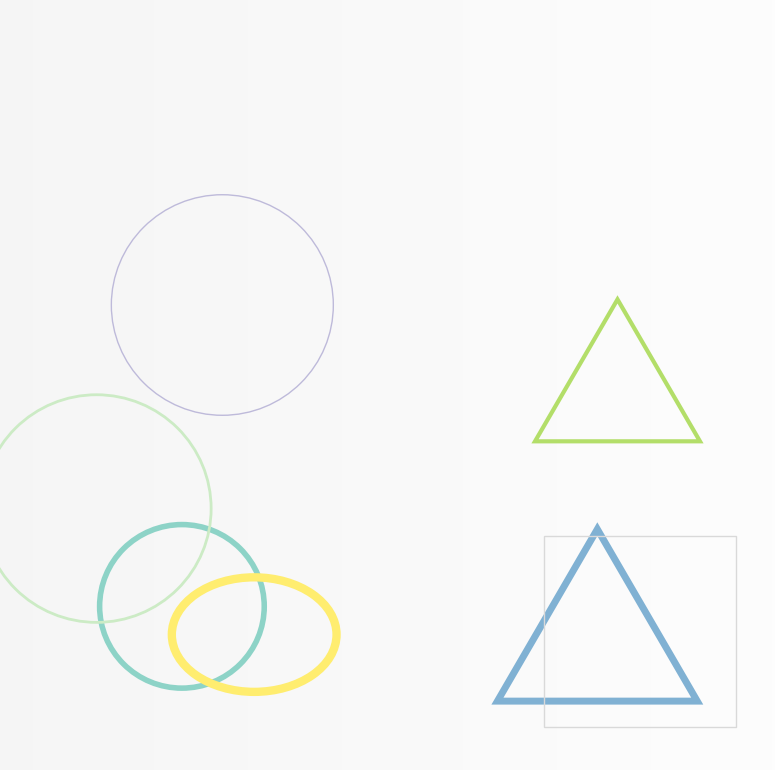[{"shape": "circle", "thickness": 2, "radius": 0.53, "center": [0.235, 0.213]}, {"shape": "circle", "thickness": 0.5, "radius": 0.72, "center": [0.287, 0.604]}, {"shape": "triangle", "thickness": 2.5, "radius": 0.74, "center": [0.771, 0.164]}, {"shape": "triangle", "thickness": 1.5, "radius": 0.61, "center": [0.797, 0.488]}, {"shape": "square", "thickness": 0.5, "radius": 0.62, "center": [0.826, 0.18]}, {"shape": "circle", "thickness": 1, "radius": 0.74, "center": [0.125, 0.34]}, {"shape": "oval", "thickness": 3, "radius": 0.53, "center": [0.328, 0.176]}]